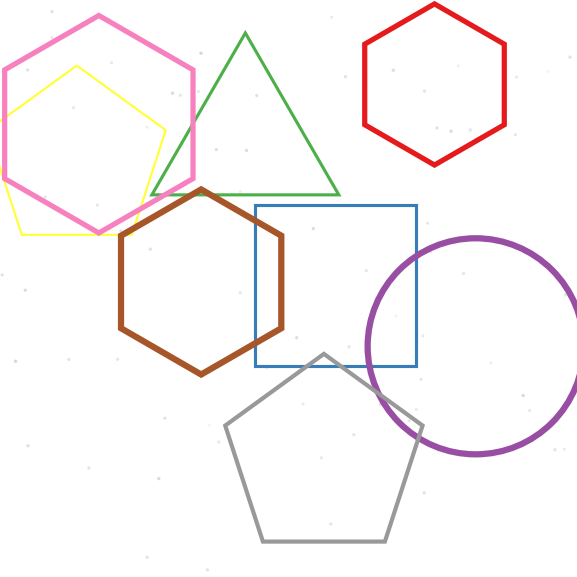[{"shape": "hexagon", "thickness": 2.5, "radius": 0.7, "center": [0.752, 0.853]}, {"shape": "square", "thickness": 1.5, "radius": 0.7, "center": [0.581, 0.505]}, {"shape": "triangle", "thickness": 1.5, "radius": 0.93, "center": [0.425, 0.755]}, {"shape": "circle", "thickness": 3, "radius": 0.94, "center": [0.824, 0.399]}, {"shape": "pentagon", "thickness": 1, "radius": 0.81, "center": [0.133, 0.724]}, {"shape": "hexagon", "thickness": 3, "radius": 0.8, "center": [0.348, 0.511]}, {"shape": "hexagon", "thickness": 2.5, "radius": 0.94, "center": [0.171, 0.784]}, {"shape": "pentagon", "thickness": 2, "radius": 0.9, "center": [0.561, 0.207]}]